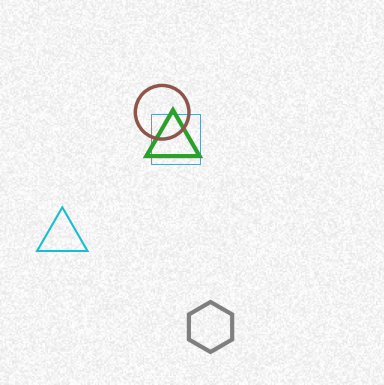[{"shape": "square", "thickness": 0.5, "radius": 0.32, "center": [0.456, 0.639]}, {"shape": "triangle", "thickness": 3, "radius": 0.4, "center": [0.449, 0.634]}, {"shape": "circle", "thickness": 2.5, "radius": 0.35, "center": [0.421, 0.708]}, {"shape": "hexagon", "thickness": 3, "radius": 0.32, "center": [0.547, 0.151]}, {"shape": "triangle", "thickness": 1.5, "radius": 0.38, "center": [0.162, 0.386]}]